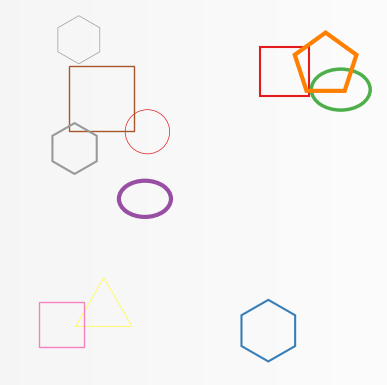[{"shape": "circle", "thickness": 0.5, "radius": 0.29, "center": [0.38, 0.658]}, {"shape": "square", "thickness": 1.5, "radius": 0.32, "center": [0.734, 0.814]}, {"shape": "hexagon", "thickness": 1.5, "radius": 0.4, "center": [0.692, 0.141]}, {"shape": "oval", "thickness": 2.5, "radius": 0.38, "center": [0.879, 0.767]}, {"shape": "oval", "thickness": 3, "radius": 0.34, "center": [0.374, 0.484]}, {"shape": "pentagon", "thickness": 3, "radius": 0.42, "center": [0.84, 0.832]}, {"shape": "triangle", "thickness": 0.5, "radius": 0.42, "center": [0.268, 0.194]}, {"shape": "square", "thickness": 1, "radius": 0.42, "center": [0.262, 0.745]}, {"shape": "square", "thickness": 1, "radius": 0.29, "center": [0.159, 0.157]}, {"shape": "hexagon", "thickness": 1.5, "radius": 0.33, "center": [0.192, 0.614]}, {"shape": "hexagon", "thickness": 0.5, "radius": 0.31, "center": [0.203, 0.897]}]